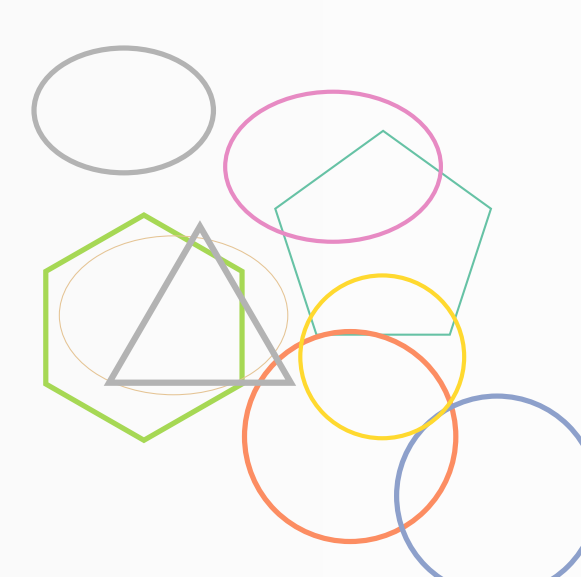[{"shape": "pentagon", "thickness": 1, "radius": 0.98, "center": [0.659, 0.577]}, {"shape": "circle", "thickness": 2.5, "radius": 0.91, "center": [0.602, 0.243]}, {"shape": "circle", "thickness": 2.5, "radius": 0.86, "center": [0.855, 0.141]}, {"shape": "oval", "thickness": 2, "radius": 0.93, "center": [0.573, 0.71]}, {"shape": "hexagon", "thickness": 2.5, "radius": 0.97, "center": [0.248, 0.432]}, {"shape": "circle", "thickness": 2, "radius": 0.7, "center": [0.658, 0.381]}, {"shape": "oval", "thickness": 0.5, "radius": 0.98, "center": [0.299, 0.453]}, {"shape": "oval", "thickness": 2.5, "radius": 0.77, "center": [0.213, 0.808]}, {"shape": "triangle", "thickness": 3, "radius": 0.9, "center": [0.344, 0.427]}]